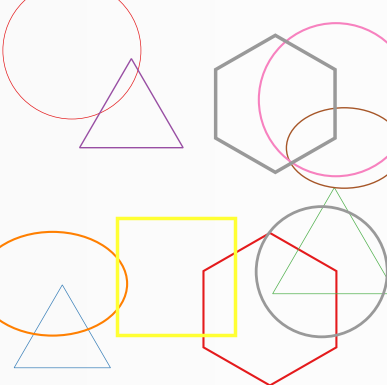[{"shape": "circle", "thickness": 0.5, "radius": 0.89, "center": [0.186, 0.869]}, {"shape": "hexagon", "thickness": 1.5, "radius": 0.99, "center": [0.697, 0.197]}, {"shape": "triangle", "thickness": 0.5, "radius": 0.72, "center": [0.161, 0.116]}, {"shape": "triangle", "thickness": 0.5, "radius": 0.92, "center": [0.863, 0.329]}, {"shape": "triangle", "thickness": 1, "radius": 0.77, "center": [0.339, 0.693]}, {"shape": "oval", "thickness": 1.5, "radius": 0.96, "center": [0.136, 0.263]}, {"shape": "square", "thickness": 2.5, "radius": 0.76, "center": [0.454, 0.283]}, {"shape": "oval", "thickness": 1, "radius": 0.75, "center": [0.888, 0.616]}, {"shape": "circle", "thickness": 1.5, "radius": 0.99, "center": [0.867, 0.741]}, {"shape": "hexagon", "thickness": 2.5, "radius": 0.89, "center": [0.711, 0.73]}, {"shape": "circle", "thickness": 2, "radius": 0.85, "center": [0.83, 0.294]}]